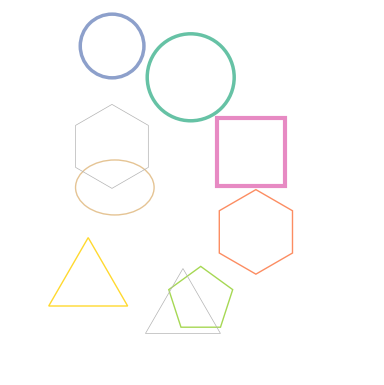[{"shape": "circle", "thickness": 2.5, "radius": 0.56, "center": [0.495, 0.799]}, {"shape": "hexagon", "thickness": 1, "radius": 0.55, "center": [0.665, 0.398]}, {"shape": "circle", "thickness": 2.5, "radius": 0.41, "center": [0.291, 0.881]}, {"shape": "square", "thickness": 3, "radius": 0.44, "center": [0.652, 0.606]}, {"shape": "pentagon", "thickness": 1, "radius": 0.44, "center": [0.521, 0.221]}, {"shape": "triangle", "thickness": 1, "radius": 0.59, "center": [0.229, 0.264]}, {"shape": "oval", "thickness": 1, "radius": 0.51, "center": [0.298, 0.513]}, {"shape": "triangle", "thickness": 0.5, "radius": 0.56, "center": [0.475, 0.19]}, {"shape": "hexagon", "thickness": 0.5, "radius": 0.55, "center": [0.291, 0.62]}]